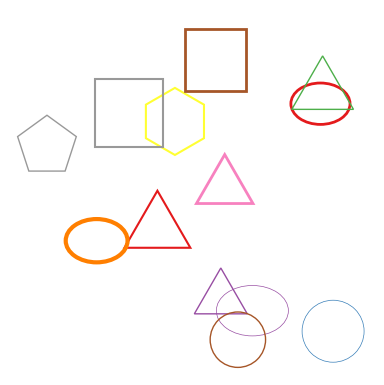[{"shape": "oval", "thickness": 2, "radius": 0.38, "center": [0.832, 0.731]}, {"shape": "triangle", "thickness": 1.5, "radius": 0.49, "center": [0.409, 0.406]}, {"shape": "circle", "thickness": 0.5, "radius": 0.4, "center": [0.865, 0.14]}, {"shape": "triangle", "thickness": 1, "radius": 0.46, "center": [0.838, 0.762]}, {"shape": "oval", "thickness": 0.5, "radius": 0.47, "center": [0.655, 0.193]}, {"shape": "triangle", "thickness": 1, "radius": 0.4, "center": [0.574, 0.225]}, {"shape": "oval", "thickness": 3, "radius": 0.4, "center": [0.251, 0.375]}, {"shape": "hexagon", "thickness": 1.5, "radius": 0.44, "center": [0.454, 0.685]}, {"shape": "circle", "thickness": 1, "radius": 0.36, "center": [0.618, 0.118]}, {"shape": "square", "thickness": 2, "radius": 0.4, "center": [0.559, 0.844]}, {"shape": "triangle", "thickness": 2, "radius": 0.42, "center": [0.584, 0.514]}, {"shape": "square", "thickness": 1.5, "radius": 0.44, "center": [0.336, 0.706]}, {"shape": "pentagon", "thickness": 1, "radius": 0.4, "center": [0.122, 0.62]}]